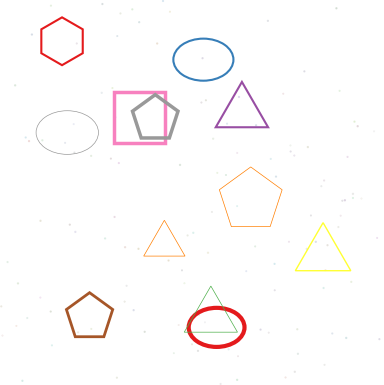[{"shape": "oval", "thickness": 3, "radius": 0.36, "center": [0.563, 0.15]}, {"shape": "hexagon", "thickness": 1.5, "radius": 0.31, "center": [0.161, 0.893]}, {"shape": "oval", "thickness": 1.5, "radius": 0.39, "center": [0.528, 0.845]}, {"shape": "triangle", "thickness": 0.5, "radius": 0.4, "center": [0.548, 0.177]}, {"shape": "triangle", "thickness": 1.5, "radius": 0.39, "center": [0.628, 0.709]}, {"shape": "triangle", "thickness": 0.5, "radius": 0.31, "center": [0.427, 0.366]}, {"shape": "pentagon", "thickness": 0.5, "radius": 0.43, "center": [0.651, 0.481]}, {"shape": "triangle", "thickness": 1, "radius": 0.42, "center": [0.839, 0.338]}, {"shape": "pentagon", "thickness": 2, "radius": 0.32, "center": [0.233, 0.177]}, {"shape": "square", "thickness": 2.5, "radius": 0.33, "center": [0.363, 0.695]}, {"shape": "pentagon", "thickness": 2.5, "radius": 0.31, "center": [0.403, 0.692]}, {"shape": "oval", "thickness": 0.5, "radius": 0.4, "center": [0.175, 0.656]}]